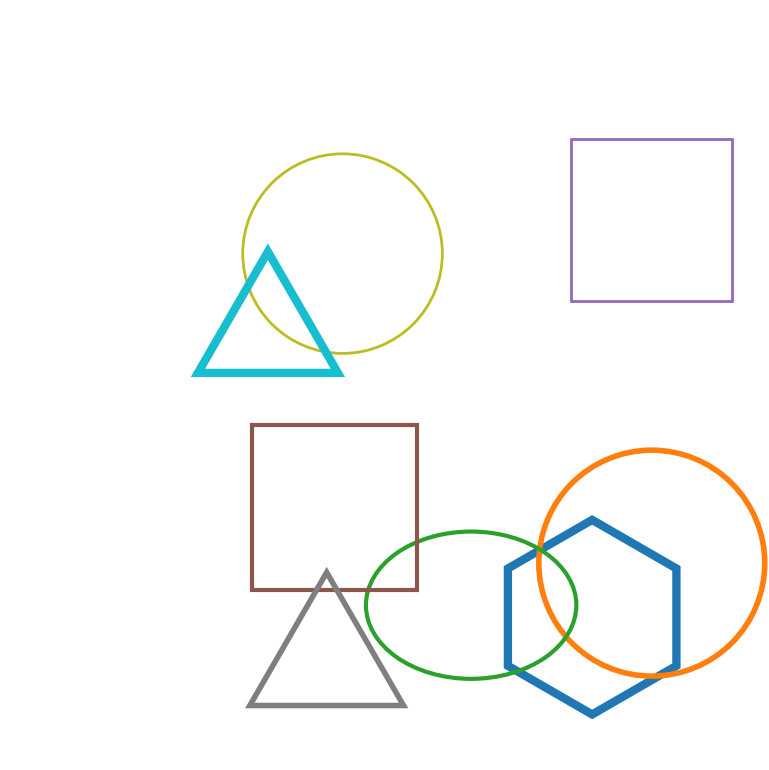[{"shape": "hexagon", "thickness": 3, "radius": 0.63, "center": [0.769, 0.198]}, {"shape": "circle", "thickness": 2, "radius": 0.73, "center": [0.846, 0.269]}, {"shape": "oval", "thickness": 1.5, "radius": 0.68, "center": [0.612, 0.214]}, {"shape": "square", "thickness": 1, "radius": 0.52, "center": [0.846, 0.714]}, {"shape": "square", "thickness": 1.5, "radius": 0.54, "center": [0.434, 0.341]}, {"shape": "triangle", "thickness": 2, "radius": 0.58, "center": [0.424, 0.141]}, {"shape": "circle", "thickness": 1, "radius": 0.65, "center": [0.445, 0.671]}, {"shape": "triangle", "thickness": 3, "radius": 0.52, "center": [0.348, 0.568]}]